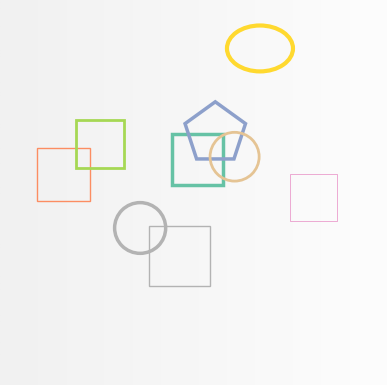[{"shape": "square", "thickness": 2.5, "radius": 0.33, "center": [0.509, 0.586]}, {"shape": "square", "thickness": 1, "radius": 0.35, "center": [0.164, 0.547]}, {"shape": "pentagon", "thickness": 2.5, "radius": 0.41, "center": [0.556, 0.653]}, {"shape": "square", "thickness": 0.5, "radius": 0.3, "center": [0.808, 0.488]}, {"shape": "square", "thickness": 2, "radius": 0.31, "center": [0.259, 0.626]}, {"shape": "oval", "thickness": 3, "radius": 0.43, "center": [0.671, 0.874]}, {"shape": "circle", "thickness": 2, "radius": 0.32, "center": [0.605, 0.593]}, {"shape": "circle", "thickness": 2.5, "radius": 0.33, "center": [0.362, 0.408]}, {"shape": "square", "thickness": 1, "radius": 0.39, "center": [0.463, 0.335]}]